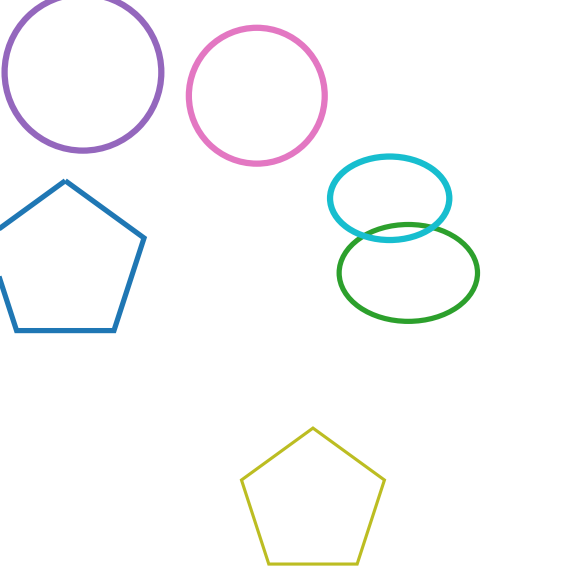[{"shape": "pentagon", "thickness": 2.5, "radius": 0.72, "center": [0.113, 0.543]}, {"shape": "oval", "thickness": 2.5, "radius": 0.6, "center": [0.707, 0.527]}, {"shape": "circle", "thickness": 3, "radius": 0.68, "center": [0.144, 0.874]}, {"shape": "circle", "thickness": 3, "radius": 0.59, "center": [0.445, 0.833]}, {"shape": "pentagon", "thickness": 1.5, "radius": 0.65, "center": [0.542, 0.128]}, {"shape": "oval", "thickness": 3, "radius": 0.52, "center": [0.675, 0.656]}]